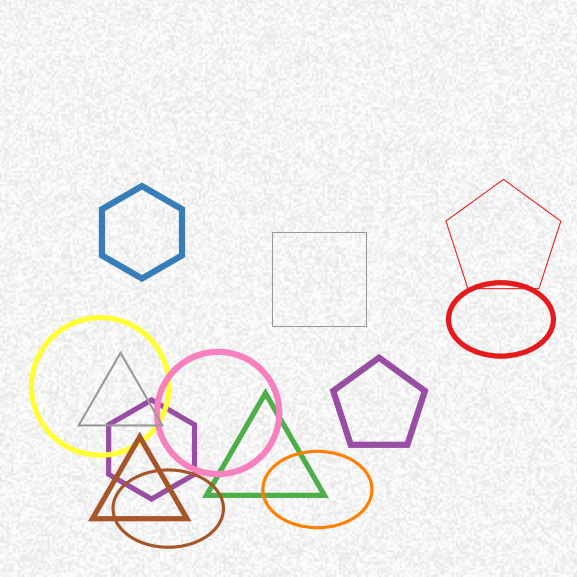[{"shape": "pentagon", "thickness": 0.5, "radius": 0.52, "center": [0.872, 0.584]}, {"shape": "oval", "thickness": 2.5, "radius": 0.45, "center": [0.867, 0.446]}, {"shape": "hexagon", "thickness": 3, "radius": 0.4, "center": [0.246, 0.597]}, {"shape": "triangle", "thickness": 2.5, "radius": 0.59, "center": [0.46, 0.2]}, {"shape": "hexagon", "thickness": 2.5, "radius": 0.43, "center": [0.262, 0.221]}, {"shape": "pentagon", "thickness": 3, "radius": 0.42, "center": [0.656, 0.296]}, {"shape": "oval", "thickness": 1.5, "radius": 0.47, "center": [0.55, 0.151]}, {"shape": "circle", "thickness": 2.5, "radius": 0.6, "center": [0.174, 0.33]}, {"shape": "oval", "thickness": 1.5, "radius": 0.48, "center": [0.291, 0.118]}, {"shape": "triangle", "thickness": 2.5, "radius": 0.47, "center": [0.242, 0.148]}, {"shape": "circle", "thickness": 3, "radius": 0.53, "center": [0.378, 0.284]}, {"shape": "triangle", "thickness": 1, "radius": 0.42, "center": [0.209, 0.304]}, {"shape": "square", "thickness": 0.5, "radius": 0.41, "center": [0.552, 0.516]}]